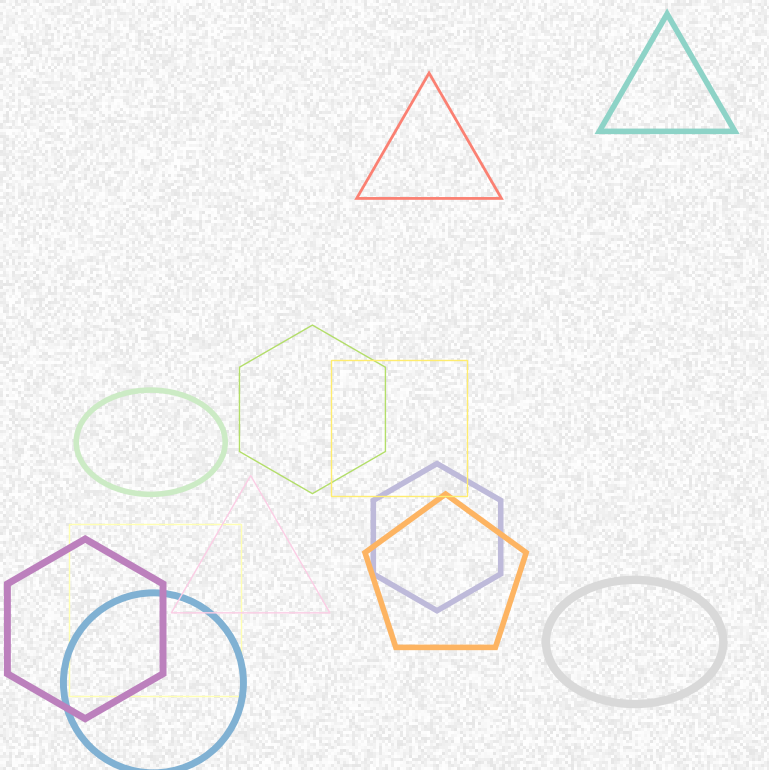[{"shape": "triangle", "thickness": 2, "radius": 0.51, "center": [0.866, 0.88]}, {"shape": "square", "thickness": 0.5, "radius": 0.56, "center": [0.202, 0.208]}, {"shape": "hexagon", "thickness": 2, "radius": 0.48, "center": [0.568, 0.302]}, {"shape": "triangle", "thickness": 1, "radius": 0.54, "center": [0.557, 0.797]}, {"shape": "circle", "thickness": 2.5, "radius": 0.58, "center": [0.199, 0.113]}, {"shape": "pentagon", "thickness": 2, "radius": 0.55, "center": [0.579, 0.248]}, {"shape": "hexagon", "thickness": 0.5, "radius": 0.55, "center": [0.406, 0.468]}, {"shape": "triangle", "thickness": 0.5, "radius": 0.59, "center": [0.326, 0.264]}, {"shape": "oval", "thickness": 3, "radius": 0.58, "center": [0.824, 0.166]}, {"shape": "hexagon", "thickness": 2.5, "radius": 0.58, "center": [0.111, 0.183]}, {"shape": "oval", "thickness": 2, "radius": 0.48, "center": [0.196, 0.426]}, {"shape": "square", "thickness": 0.5, "radius": 0.44, "center": [0.519, 0.445]}]